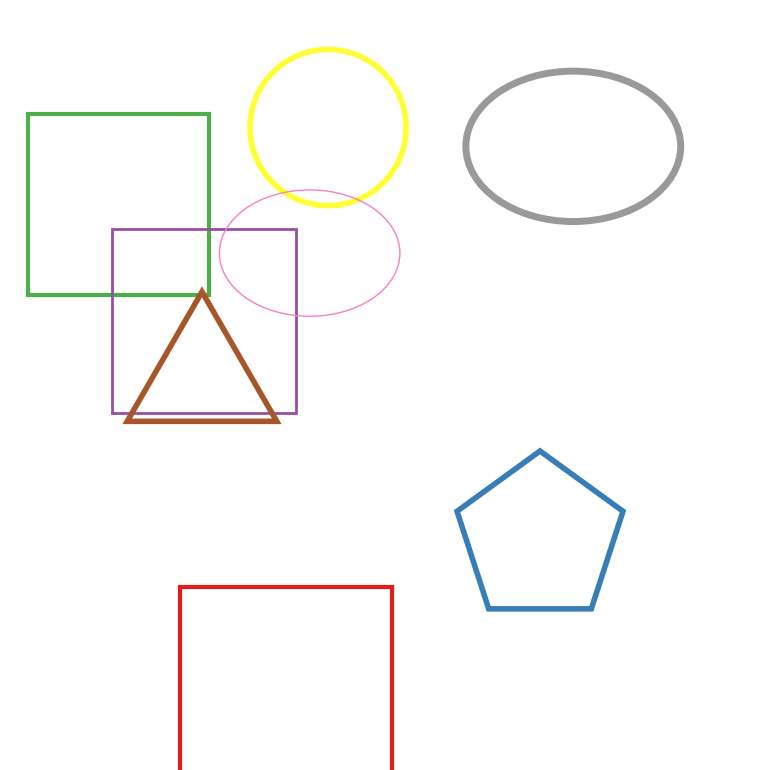[{"shape": "square", "thickness": 1.5, "radius": 0.69, "center": [0.371, 0.1]}, {"shape": "pentagon", "thickness": 2, "radius": 0.57, "center": [0.701, 0.301]}, {"shape": "square", "thickness": 1.5, "radius": 0.59, "center": [0.154, 0.735]}, {"shape": "square", "thickness": 1, "radius": 0.6, "center": [0.265, 0.583]}, {"shape": "circle", "thickness": 2, "radius": 0.51, "center": [0.426, 0.834]}, {"shape": "triangle", "thickness": 2, "radius": 0.56, "center": [0.262, 0.509]}, {"shape": "oval", "thickness": 0.5, "radius": 0.59, "center": [0.402, 0.671]}, {"shape": "oval", "thickness": 2.5, "radius": 0.7, "center": [0.745, 0.81]}]